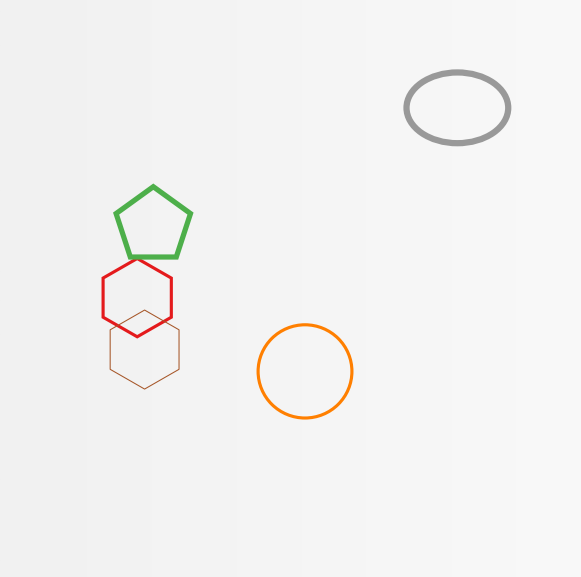[{"shape": "hexagon", "thickness": 1.5, "radius": 0.34, "center": [0.236, 0.484]}, {"shape": "pentagon", "thickness": 2.5, "radius": 0.34, "center": [0.264, 0.609]}, {"shape": "circle", "thickness": 1.5, "radius": 0.4, "center": [0.525, 0.356]}, {"shape": "hexagon", "thickness": 0.5, "radius": 0.34, "center": [0.249, 0.394]}, {"shape": "oval", "thickness": 3, "radius": 0.44, "center": [0.787, 0.812]}]